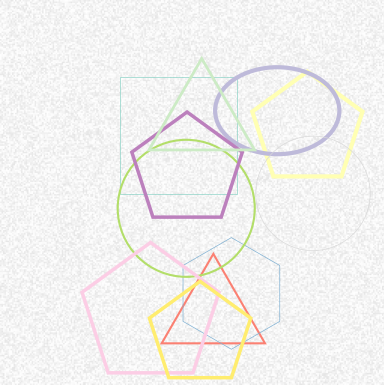[{"shape": "square", "thickness": 0.5, "radius": 0.76, "center": [0.465, 0.648]}, {"shape": "pentagon", "thickness": 3, "radius": 0.75, "center": [0.798, 0.664]}, {"shape": "oval", "thickness": 3, "radius": 0.81, "center": [0.72, 0.712]}, {"shape": "triangle", "thickness": 1.5, "radius": 0.77, "center": [0.554, 0.186]}, {"shape": "hexagon", "thickness": 0.5, "radius": 0.73, "center": [0.601, 0.238]}, {"shape": "circle", "thickness": 1.5, "radius": 0.89, "center": [0.484, 0.459]}, {"shape": "pentagon", "thickness": 2.5, "radius": 0.94, "center": [0.391, 0.183]}, {"shape": "circle", "thickness": 0.5, "radius": 0.74, "center": [0.813, 0.498]}, {"shape": "pentagon", "thickness": 2.5, "radius": 0.75, "center": [0.486, 0.558]}, {"shape": "triangle", "thickness": 2, "radius": 0.79, "center": [0.524, 0.69]}, {"shape": "pentagon", "thickness": 2.5, "radius": 0.69, "center": [0.52, 0.131]}]